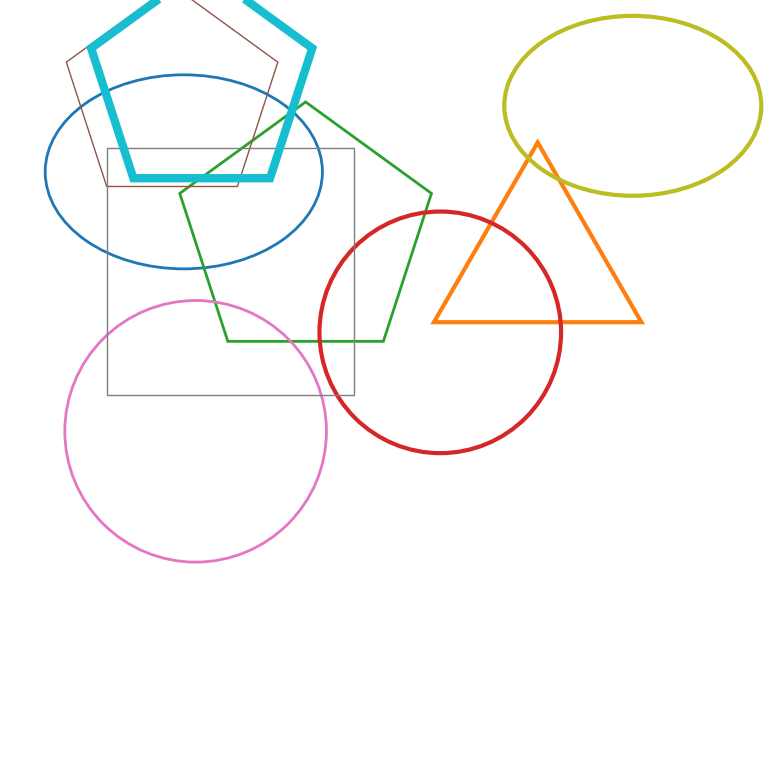[{"shape": "oval", "thickness": 1, "radius": 0.9, "center": [0.239, 0.777]}, {"shape": "triangle", "thickness": 1.5, "radius": 0.78, "center": [0.698, 0.659]}, {"shape": "pentagon", "thickness": 1, "radius": 0.86, "center": [0.397, 0.696]}, {"shape": "circle", "thickness": 1.5, "radius": 0.78, "center": [0.572, 0.568]}, {"shape": "pentagon", "thickness": 0.5, "radius": 0.72, "center": [0.223, 0.875]}, {"shape": "circle", "thickness": 1, "radius": 0.85, "center": [0.254, 0.44]}, {"shape": "square", "thickness": 0.5, "radius": 0.8, "center": [0.299, 0.648]}, {"shape": "oval", "thickness": 1.5, "radius": 0.83, "center": [0.822, 0.863]}, {"shape": "pentagon", "thickness": 3, "radius": 0.75, "center": [0.262, 0.891]}]